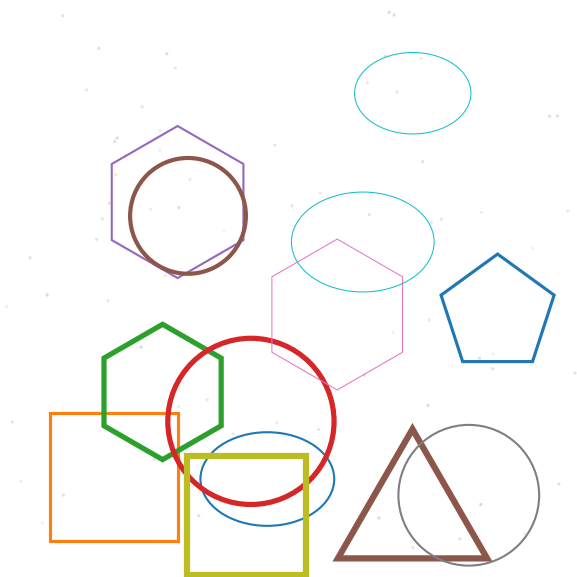[{"shape": "pentagon", "thickness": 1.5, "radius": 0.51, "center": [0.862, 0.456]}, {"shape": "oval", "thickness": 1, "radius": 0.58, "center": [0.463, 0.17]}, {"shape": "square", "thickness": 1.5, "radius": 0.55, "center": [0.198, 0.174]}, {"shape": "hexagon", "thickness": 2.5, "radius": 0.59, "center": [0.282, 0.32]}, {"shape": "circle", "thickness": 2.5, "radius": 0.72, "center": [0.435, 0.269]}, {"shape": "hexagon", "thickness": 1, "radius": 0.66, "center": [0.308, 0.649]}, {"shape": "circle", "thickness": 2, "radius": 0.5, "center": [0.326, 0.625]}, {"shape": "triangle", "thickness": 3, "radius": 0.75, "center": [0.714, 0.107]}, {"shape": "hexagon", "thickness": 0.5, "radius": 0.65, "center": [0.584, 0.455]}, {"shape": "circle", "thickness": 1, "radius": 0.61, "center": [0.812, 0.142]}, {"shape": "square", "thickness": 3, "radius": 0.52, "center": [0.427, 0.107]}, {"shape": "oval", "thickness": 0.5, "radius": 0.62, "center": [0.628, 0.58]}, {"shape": "oval", "thickness": 0.5, "radius": 0.5, "center": [0.715, 0.838]}]